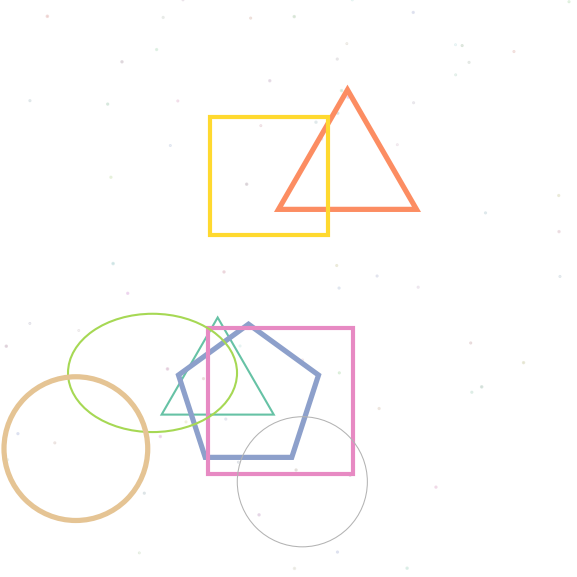[{"shape": "triangle", "thickness": 1, "radius": 0.56, "center": [0.377, 0.337]}, {"shape": "triangle", "thickness": 2.5, "radius": 0.69, "center": [0.602, 0.706]}, {"shape": "pentagon", "thickness": 2.5, "radius": 0.64, "center": [0.43, 0.31]}, {"shape": "square", "thickness": 2, "radius": 0.63, "center": [0.486, 0.305]}, {"shape": "oval", "thickness": 1, "radius": 0.73, "center": [0.264, 0.353]}, {"shape": "square", "thickness": 2, "radius": 0.51, "center": [0.466, 0.695]}, {"shape": "circle", "thickness": 2.5, "radius": 0.62, "center": [0.131, 0.222]}, {"shape": "circle", "thickness": 0.5, "radius": 0.56, "center": [0.523, 0.165]}]